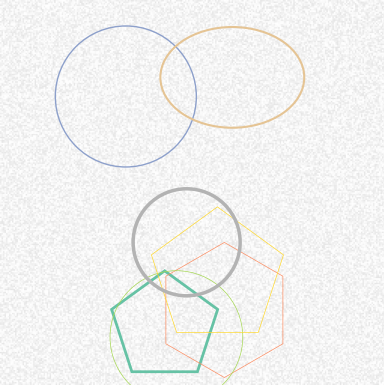[{"shape": "pentagon", "thickness": 2, "radius": 0.72, "center": [0.428, 0.152]}, {"shape": "hexagon", "thickness": 0.5, "radius": 0.88, "center": [0.583, 0.195]}, {"shape": "circle", "thickness": 1, "radius": 0.92, "center": [0.327, 0.749]}, {"shape": "circle", "thickness": 0.5, "radius": 0.86, "center": [0.458, 0.124]}, {"shape": "pentagon", "thickness": 0.5, "radius": 0.9, "center": [0.565, 0.282]}, {"shape": "oval", "thickness": 1.5, "radius": 0.93, "center": [0.603, 0.799]}, {"shape": "circle", "thickness": 2.5, "radius": 0.69, "center": [0.485, 0.371]}]